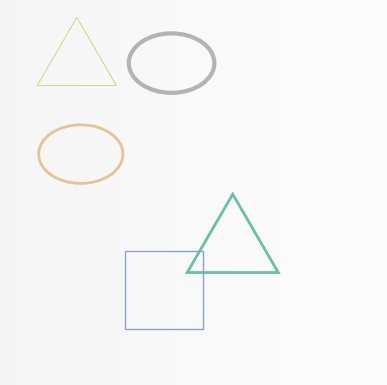[{"shape": "triangle", "thickness": 2, "radius": 0.68, "center": [0.601, 0.36]}, {"shape": "square", "thickness": 1, "radius": 0.51, "center": [0.423, 0.247]}, {"shape": "triangle", "thickness": 0.5, "radius": 0.59, "center": [0.198, 0.837]}, {"shape": "oval", "thickness": 2, "radius": 0.54, "center": [0.209, 0.6]}, {"shape": "oval", "thickness": 3, "radius": 0.55, "center": [0.443, 0.836]}]